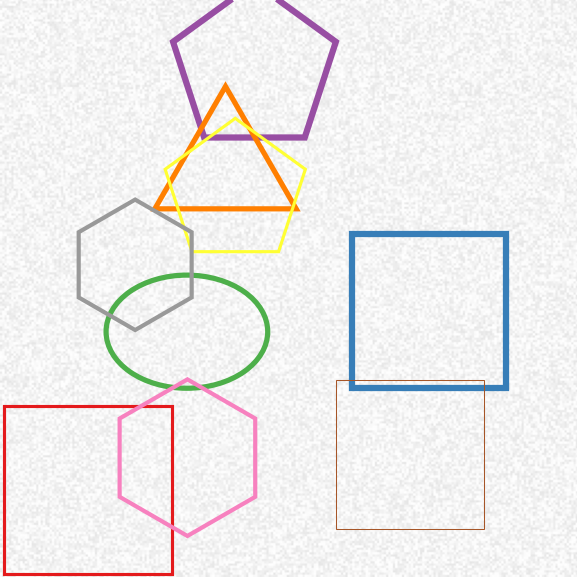[{"shape": "square", "thickness": 1.5, "radius": 0.73, "center": [0.152, 0.151]}, {"shape": "square", "thickness": 3, "radius": 0.67, "center": [0.742, 0.461]}, {"shape": "oval", "thickness": 2.5, "radius": 0.7, "center": [0.324, 0.425]}, {"shape": "pentagon", "thickness": 3, "radius": 0.74, "center": [0.441, 0.881]}, {"shape": "triangle", "thickness": 2.5, "radius": 0.71, "center": [0.39, 0.708]}, {"shape": "pentagon", "thickness": 1.5, "radius": 0.64, "center": [0.407, 0.667]}, {"shape": "square", "thickness": 0.5, "radius": 0.64, "center": [0.71, 0.213]}, {"shape": "hexagon", "thickness": 2, "radius": 0.68, "center": [0.325, 0.207]}, {"shape": "hexagon", "thickness": 2, "radius": 0.56, "center": [0.234, 0.541]}]